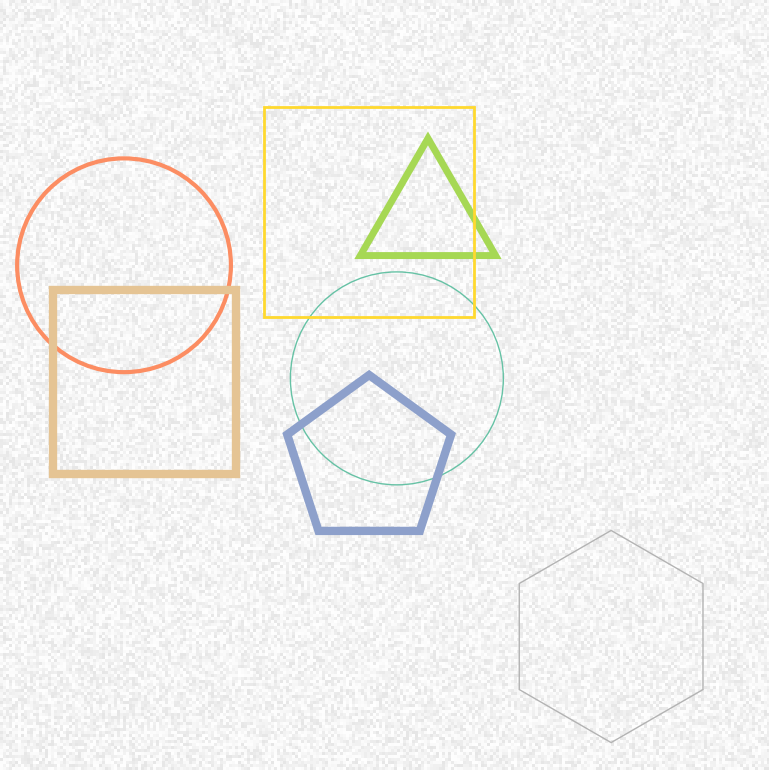[{"shape": "circle", "thickness": 0.5, "radius": 0.69, "center": [0.515, 0.509]}, {"shape": "circle", "thickness": 1.5, "radius": 0.69, "center": [0.161, 0.655]}, {"shape": "pentagon", "thickness": 3, "radius": 0.56, "center": [0.479, 0.401]}, {"shape": "triangle", "thickness": 2.5, "radius": 0.51, "center": [0.556, 0.719]}, {"shape": "square", "thickness": 1, "radius": 0.68, "center": [0.479, 0.725]}, {"shape": "square", "thickness": 3, "radius": 0.6, "center": [0.188, 0.504]}, {"shape": "hexagon", "thickness": 0.5, "radius": 0.69, "center": [0.794, 0.173]}]